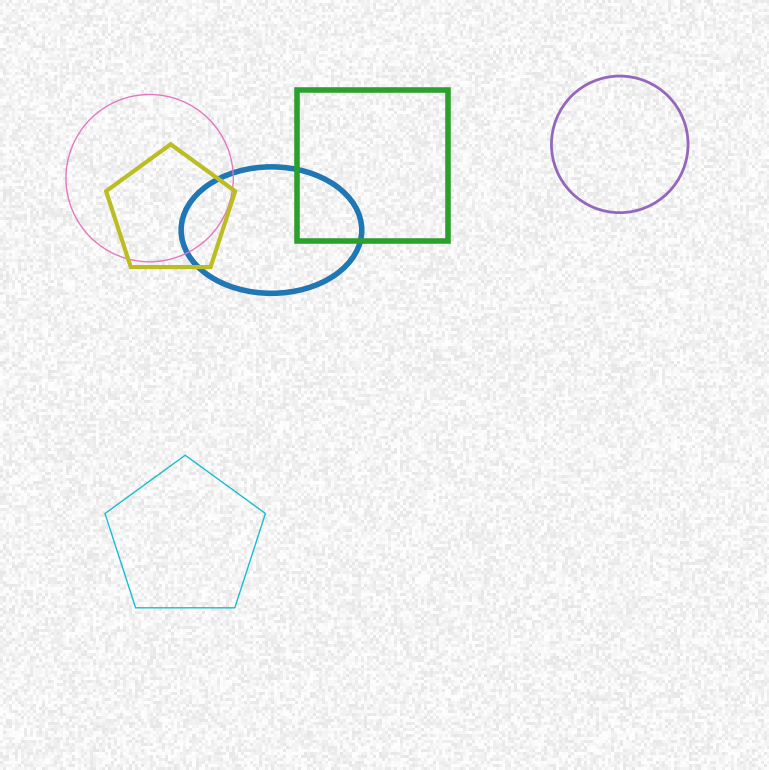[{"shape": "oval", "thickness": 2, "radius": 0.59, "center": [0.353, 0.701]}, {"shape": "square", "thickness": 2, "radius": 0.49, "center": [0.484, 0.785]}, {"shape": "circle", "thickness": 1, "radius": 0.44, "center": [0.805, 0.813]}, {"shape": "circle", "thickness": 0.5, "radius": 0.54, "center": [0.194, 0.769]}, {"shape": "pentagon", "thickness": 1.5, "radius": 0.44, "center": [0.222, 0.724]}, {"shape": "pentagon", "thickness": 0.5, "radius": 0.55, "center": [0.241, 0.299]}]